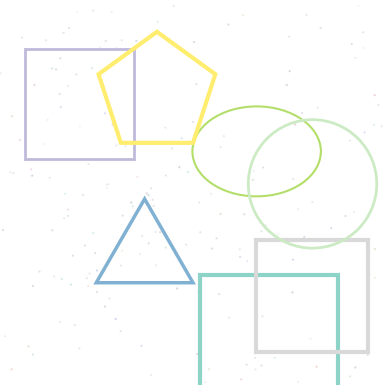[{"shape": "square", "thickness": 3, "radius": 0.9, "center": [0.698, 0.106]}, {"shape": "square", "thickness": 2, "radius": 0.71, "center": [0.207, 0.73]}, {"shape": "triangle", "thickness": 2.5, "radius": 0.73, "center": [0.376, 0.338]}, {"shape": "oval", "thickness": 1.5, "radius": 0.83, "center": [0.667, 0.607]}, {"shape": "square", "thickness": 3, "radius": 0.72, "center": [0.81, 0.231]}, {"shape": "circle", "thickness": 2, "radius": 0.83, "center": [0.812, 0.522]}, {"shape": "pentagon", "thickness": 3, "radius": 0.8, "center": [0.408, 0.758]}]